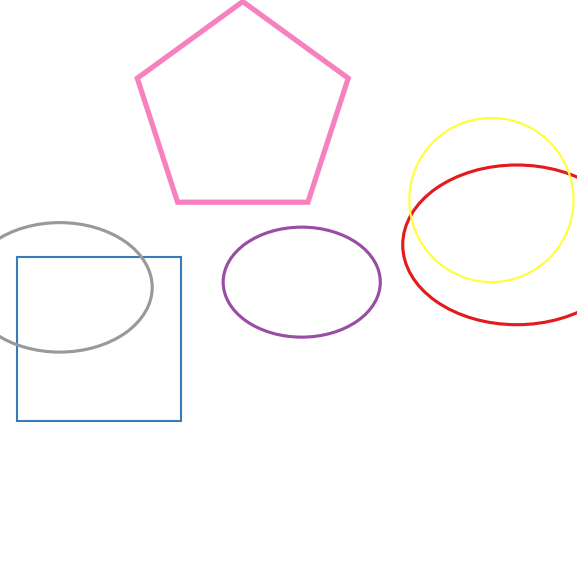[{"shape": "oval", "thickness": 1.5, "radius": 0.99, "center": [0.895, 0.575]}, {"shape": "square", "thickness": 1, "radius": 0.71, "center": [0.172, 0.413]}, {"shape": "oval", "thickness": 1.5, "radius": 0.68, "center": [0.522, 0.511]}, {"shape": "circle", "thickness": 1, "radius": 0.71, "center": [0.851, 0.653]}, {"shape": "pentagon", "thickness": 2.5, "radius": 0.96, "center": [0.42, 0.804]}, {"shape": "oval", "thickness": 1.5, "radius": 0.8, "center": [0.103, 0.502]}]